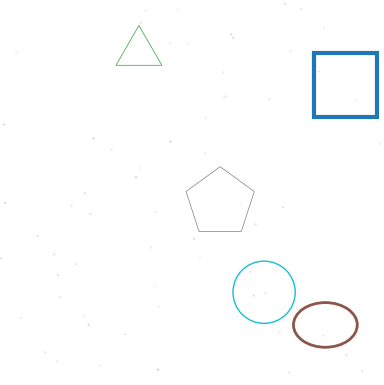[{"shape": "square", "thickness": 3, "radius": 0.41, "center": [0.897, 0.779]}, {"shape": "triangle", "thickness": 0.5, "radius": 0.34, "center": [0.361, 0.865]}, {"shape": "oval", "thickness": 2, "radius": 0.41, "center": [0.845, 0.156]}, {"shape": "pentagon", "thickness": 0.5, "radius": 0.47, "center": [0.572, 0.474]}, {"shape": "circle", "thickness": 1, "radius": 0.4, "center": [0.686, 0.241]}]